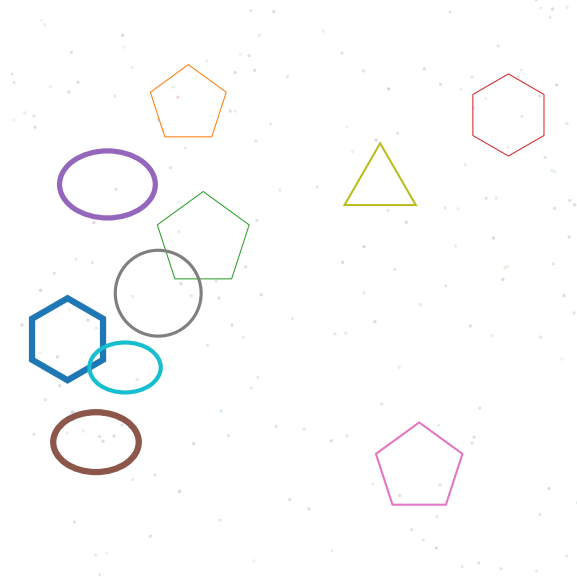[{"shape": "hexagon", "thickness": 3, "radius": 0.35, "center": [0.117, 0.412]}, {"shape": "pentagon", "thickness": 0.5, "radius": 0.35, "center": [0.326, 0.818]}, {"shape": "pentagon", "thickness": 0.5, "radius": 0.42, "center": [0.352, 0.584]}, {"shape": "hexagon", "thickness": 0.5, "radius": 0.36, "center": [0.88, 0.8]}, {"shape": "oval", "thickness": 2.5, "radius": 0.41, "center": [0.186, 0.68]}, {"shape": "oval", "thickness": 3, "radius": 0.37, "center": [0.166, 0.234]}, {"shape": "pentagon", "thickness": 1, "radius": 0.39, "center": [0.726, 0.189]}, {"shape": "circle", "thickness": 1.5, "radius": 0.37, "center": [0.274, 0.491]}, {"shape": "triangle", "thickness": 1, "radius": 0.36, "center": [0.658, 0.68]}, {"shape": "oval", "thickness": 2, "radius": 0.31, "center": [0.217, 0.363]}]